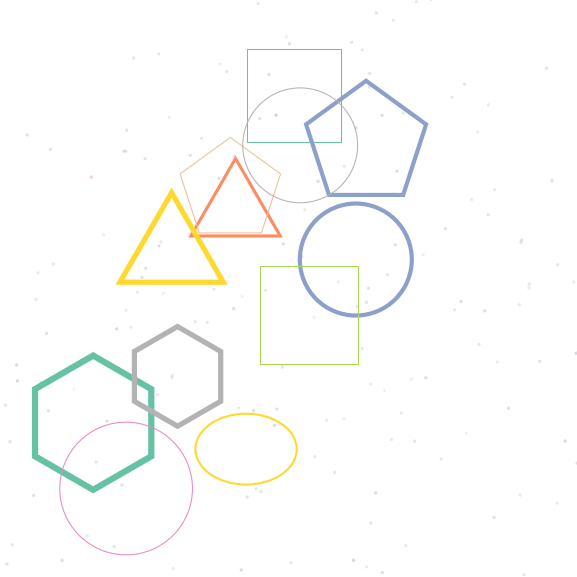[{"shape": "square", "thickness": 0.5, "radius": 0.41, "center": [0.51, 0.834]}, {"shape": "hexagon", "thickness": 3, "radius": 0.58, "center": [0.161, 0.267]}, {"shape": "triangle", "thickness": 1.5, "radius": 0.45, "center": [0.408, 0.635]}, {"shape": "circle", "thickness": 2, "radius": 0.48, "center": [0.616, 0.55]}, {"shape": "pentagon", "thickness": 2, "radius": 0.55, "center": [0.634, 0.75]}, {"shape": "circle", "thickness": 0.5, "radius": 0.57, "center": [0.218, 0.153]}, {"shape": "square", "thickness": 0.5, "radius": 0.42, "center": [0.534, 0.454]}, {"shape": "triangle", "thickness": 2.5, "radius": 0.52, "center": [0.297, 0.562]}, {"shape": "oval", "thickness": 1, "radius": 0.44, "center": [0.426, 0.221]}, {"shape": "pentagon", "thickness": 0.5, "radius": 0.46, "center": [0.399, 0.67]}, {"shape": "hexagon", "thickness": 2.5, "radius": 0.43, "center": [0.307, 0.347]}, {"shape": "circle", "thickness": 0.5, "radius": 0.5, "center": [0.52, 0.747]}]